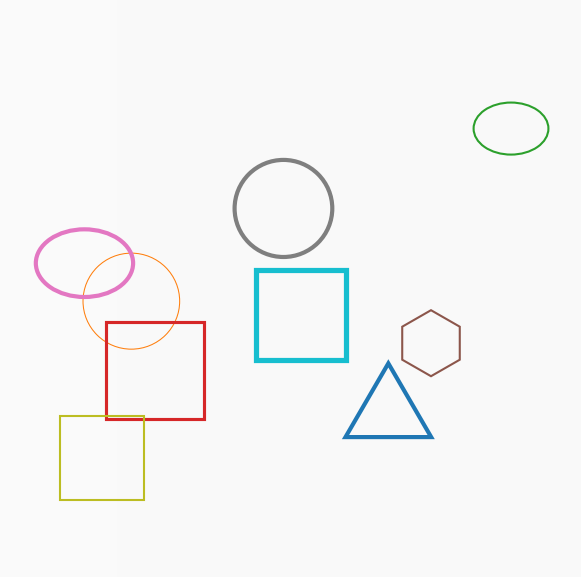[{"shape": "triangle", "thickness": 2, "radius": 0.43, "center": [0.668, 0.285]}, {"shape": "circle", "thickness": 0.5, "radius": 0.42, "center": [0.226, 0.478]}, {"shape": "oval", "thickness": 1, "radius": 0.32, "center": [0.879, 0.777]}, {"shape": "square", "thickness": 1.5, "radius": 0.42, "center": [0.267, 0.357]}, {"shape": "hexagon", "thickness": 1, "radius": 0.29, "center": [0.742, 0.405]}, {"shape": "oval", "thickness": 2, "radius": 0.42, "center": [0.145, 0.543]}, {"shape": "circle", "thickness": 2, "radius": 0.42, "center": [0.488, 0.638]}, {"shape": "square", "thickness": 1, "radius": 0.36, "center": [0.176, 0.205]}, {"shape": "square", "thickness": 2.5, "radius": 0.39, "center": [0.518, 0.453]}]